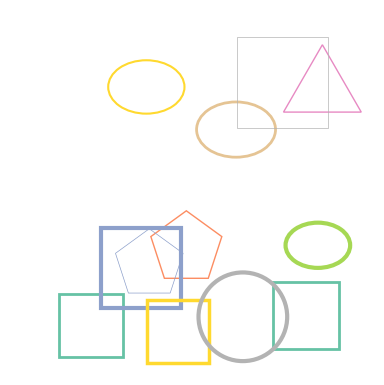[{"shape": "square", "thickness": 2, "radius": 0.43, "center": [0.796, 0.181]}, {"shape": "square", "thickness": 2, "radius": 0.41, "center": [0.236, 0.155]}, {"shape": "pentagon", "thickness": 1, "radius": 0.48, "center": [0.484, 0.356]}, {"shape": "square", "thickness": 3, "radius": 0.52, "center": [0.366, 0.303]}, {"shape": "pentagon", "thickness": 0.5, "radius": 0.46, "center": [0.388, 0.314]}, {"shape": "triangle", "thickness": 1, "radius": 0.58, "center": [0.837, 0.767]}, {"shape": "oval", "thickness": 3, "radius": 0.42, "center": [0.826, 0.363]}, {"shape": "oval", "thickness": 1.5, "radius": 0.5, "center": [0.38, 0.774]}, {"shape": "square", "thickness": 2.5, "radius": 0.41, "center": [0.462, 0.139]}, {"shape": "oval", "thickness": 2, "radius": 0.51, "center": [0.613, 0.663]}, {"shape": "square", "thickness": 0.5, "radius": 0.59, "center": [0.734, 0.785]}, {"shape": "circle", "thickness": 3, "radius": 0.58, "center": [0.631, 0.177]}]